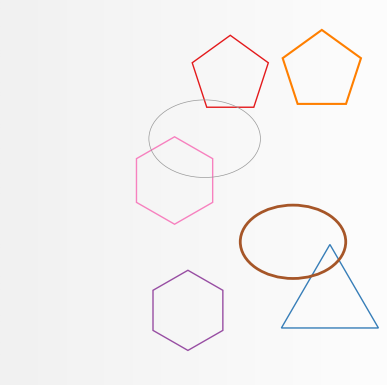[{"shape": "pentagon", "thickness": 1, "radius": 0.52, "center": [0.594, 0.805]}, {"shape": "triangle", "thickness": 1, "radius": 0.72, "center": [0.851, 0.22]}, {"shape": "hexagon", "thickness": 1, "radius": 0.52, "center": [0.485, 0.194]}, {"shape": "pentagon", "thickness": 1.5, "radius": 0.53, "center": [0.831, 0.816]}, {"shape": "oval", "thickness": 2, "radius": 0.68, "center": [0.756, 0.372]}, {"shape": "hexagon", "thickness": 1, "radius": 0.57, "center": [0.451, 0.531]}, {"shape": "oval", "thickness": 0.5, "radius": 0.72, "center": [0.528, 0.64]}]